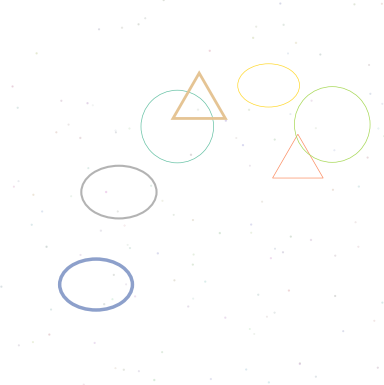[{"shape": "circle", "thickness": 0.5, "radius": 0.47, "center": [0.461, 0.671]}, {"shape": "triangle", "thickness": 0.5, "radius": 0.38, "center": [0.774, 0.576]}, {"shape": "oval", "thickness": 2.5, "radius": 0.47, "center": [0.249, 0.261]}, {"shape": "circle", "thickness": 0.5, "radius": 0.49, "center": [0.863, 0.677]}, {"shape": "oval", "thickness": 0.5, "radius": 0.4, "center": [0.698, 0.778]}, {"shape": "triangle", "thickness": 2, "radius": 0.39, "center": [0.517, 0.732]}, {"shape": "oval", "thickness": 1.5, "radius": 0.49, "center": [0.309, 0.501]}]